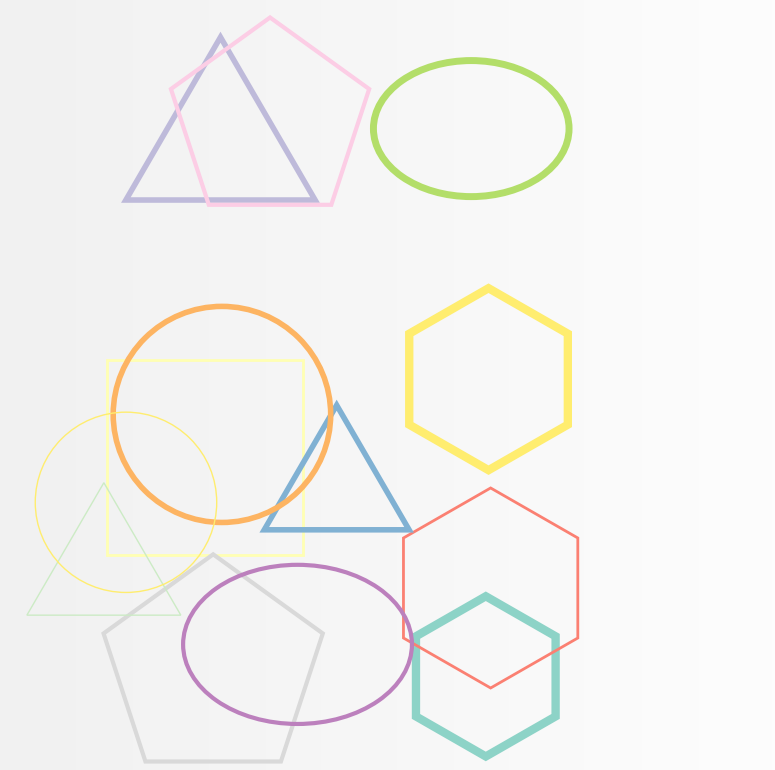[{"shape": "hexagon", "thickness": 3, "radius": 0.52, "center": [0.627, 0.122]}, {"shape": "square", "thickness": 1, "radius": 0.63, "center": [0.264, 0.406]}, {"shape": "triangle", "thickness": 2, "radius": 0.7, "center": [0.285, 0.811]}, {"shape": "hexagon", "thickness": 1, "radius": 0.65, "center": [0.633, 0.236]}, {"shape": "triangle", "thickness": 2, "radius": 0.54, "center": [0.434, 0.366]}, {"shape": "circle", "thickness": 2, "radius": 0.7, "center": [0.286, 0.462]}, {"shape": "oval", "thickness": 2.5, "radius": 0.63, "center": [0.608, 0.833]}, {"shape": "pentagon", "thickness": 1.5, "radius": 0.67, "center": [0.348, 0.843]}, {"shape": "pentagon", "thickness": 1.5, "radius": 0.74, "center": [0.275, 0.131]}, {"shape": "oval", "thickness": 1.5, "radius": 0.74, "center": [0.384, 0.163]}, {"shape": "triangle", "thickness": 0.5, "radius": 0.57, "center": [0.134, 0.258]}, {"shape": "circle", "thickness": 0.5, "radius": 0.59, "center": [0.163, 0.348]}, {"shape": "hexagon", "thickness": 3, "radius": 0.59, "center": [0.63, 0.508]}]